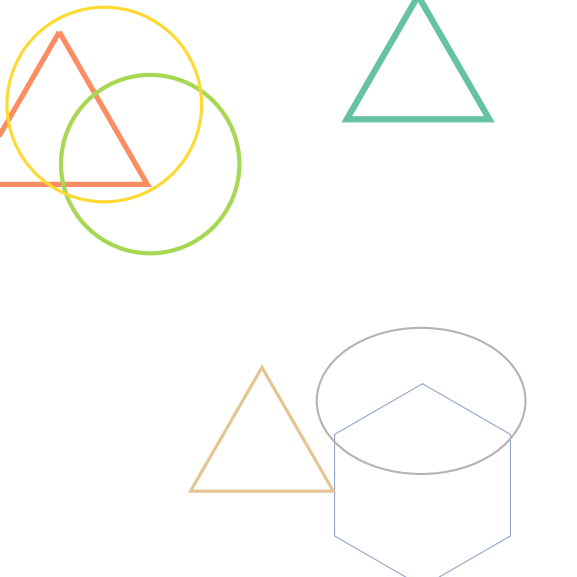[{"shape": "triangle", "thickness": 3, "radius": 0.71, "center": [0.724, 0.864]}, {"shape": "triangle", "thickness": 2.5, "radius": 0.88, "center": [0.103, 0.768]}, {"shape": "hexagon", "thickness": 0.5, "radius": 0.88, "center": [0.732, 0.159]}, {"shape": "circle", "thickness": 2, "radius": 0.77, "center": [0.26, 0.715]}, {"shape": "circle", "thickness": 1.5, "radius": 0.84, "center": [0.181, 0.818]}, {"shape": "triangle", "thickness": 1.5, "radius": 0.71, "center": [0.454, 0.22]}, {"shape": "oval", "thickness": 1, "radius": 0.9, "center": [0.729, 0.305]}]